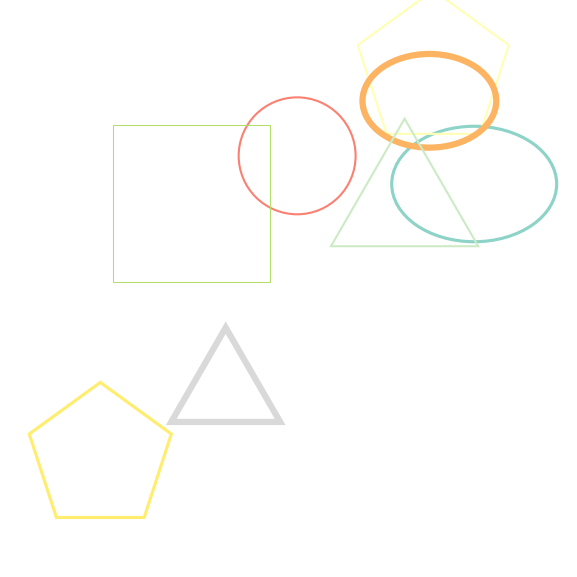[{"shape": "oval", "thickness": 1.5, "radius": 0.71, "center": [0.821, 0.681]}, {"shape": "pentagon", "thickness": 1, "radius": 0.69, "center": [0.75, 0.879]}, {"shape": "circle", "thickness": 1, "radius": 0.51, "center": [0.515, 0.729]}, {"shape": "oval", "thickness": 3, "radius": 0.58, "center": [0.744, 0.825]}, {"shape": "square", "thickness": 0.5, "radius": 0.68, "center": [0.332, 0.647]}, {"shape": "triangle", "thickness": 3, "radius": 0.54, "center": [0.391, 0.323]}, {"shape": "triangle", "thickness": 1, "radius": 0.74, "center": [0.701, 0.646]}, {"shape": "pentagon", "thickness": 1.5, "radius": 0.65, "center": [0.174, 0.208]}]